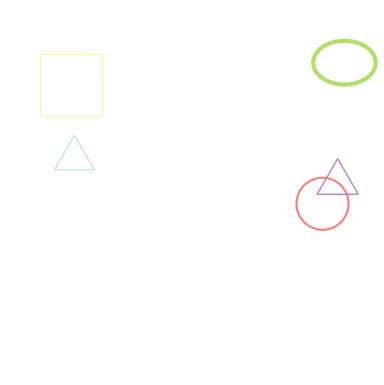[{"shape": "triangle", "thickness": 0.5, "radius": 0.3, "center": [0.193, 0.589]}, {"shape": "circle", "thickness": 1.5, "radius": 0.34, "center": [0.838, 0.471]}, {"shape": "oval", "thickness": 3, "radius": 0.41, "center": [0.895, 0.837]}, {"shape": "triangle", "thickness": 1, "radius": 0.31, "center": [0.877, 0.526]}, {"shape": "square", "thickness": 0.5, "radius": 0.4, "center": [0.184, 0.78]}]